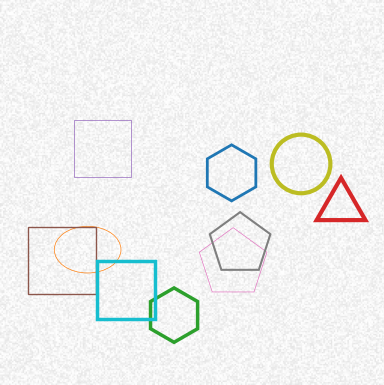[{"shape": "hexagon", "thickness": 2, "radius": 0.36, "center": [0.601, 0.551]}, {"shape": "oval", "thickness": 0.5, "radius": 0.43, "center": [0.228, 0.352]}, {"shape": "hexagon", "thickness": 2.5, "radius": 0.35, "center": [0.452, 0.182]}, {"shape": "triangle", "thickness": 3, "radius": 0.37, "center": [0.886, 0.465]}, {"shape": "square", "thickness": 0.5, "radius": 0.37, "center": [0.265, 0.615]}, {"shape": "square", "thickness": 1, "radius": 0.44, "center": [0.161, 0.323]}, {"shape": "pentagon", "thickness": 0.5, "radius": 0.46, "center": [0.606, 0.316]}, {"shape": "pentagon", "thickness": 1.5, "radius": 0.41, "center": [0.624, 0.366]}, {"shape": "circle", "thickness": 3, "radius": 0.38, "center": [0.782, 0.574]}, {"shape": "square", "thickness": 2.5, "radius": 0.38, "center": [0.327, 0.246]}]